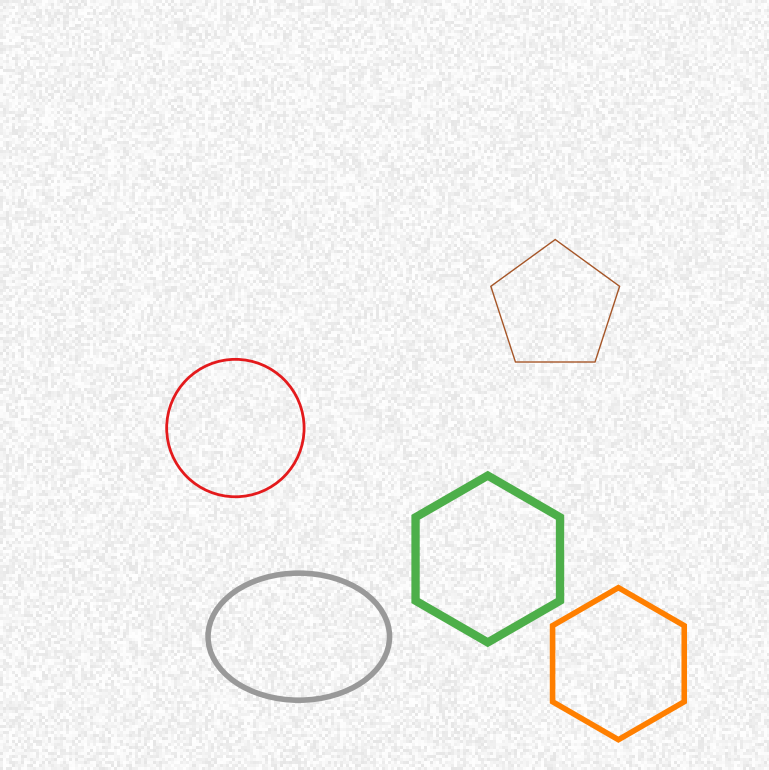[{"shape": "circle", "thickness": 1, "radius": 0.45, "center": [0.306, 0.444]}, {"shape": "hexagon", "thickness": 3, "radius": 0.54, "center": [0.633, 0.274]}, {"shape": "hexagon", "thickness": 2, "radius": 0.49, "center": [0.803, 0.138]}, {"shape": "pentagon", "thickness": 0.5, "radius": 0.44, "center": [0.721, 0.601]}, {"shape": "oval", "thickness": 2, "radius": 0.59, "center": [0.388, 0.173]}]